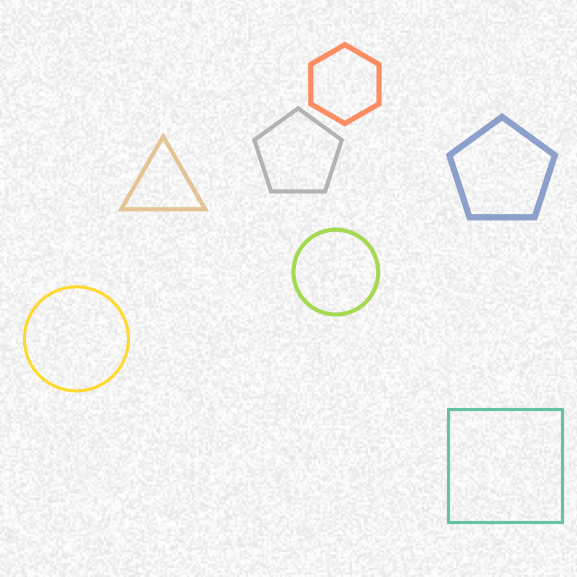[{"shape": "square", "thickness": 1.5, "radius": 0.49, "center": [0.874, 0.193]}, {"shape": "hexagon", "thickness": 2.5, "radius": 0.34, "center": [0.597, 0.854]}, {"shape": "pentagon", "thickness": 3, "radius": 0.48, "center": [0.869, 0.701]}, {"shape": "circle", "thickness": 2, "radius": 0.37, "center": [0.582, 0.528]}, {"shape": "circle", "thickness": 1.5, "radius": 0.45, "center": [0.132, 0.412]}, {"shape": "triangle", "thickness": 2, "radius": 0.42, "center": [0.283, 0.679]}, {"shape": "pentagon", "thickness": 2, "radius": 0.4, "center": [0.516, 0.732]}]